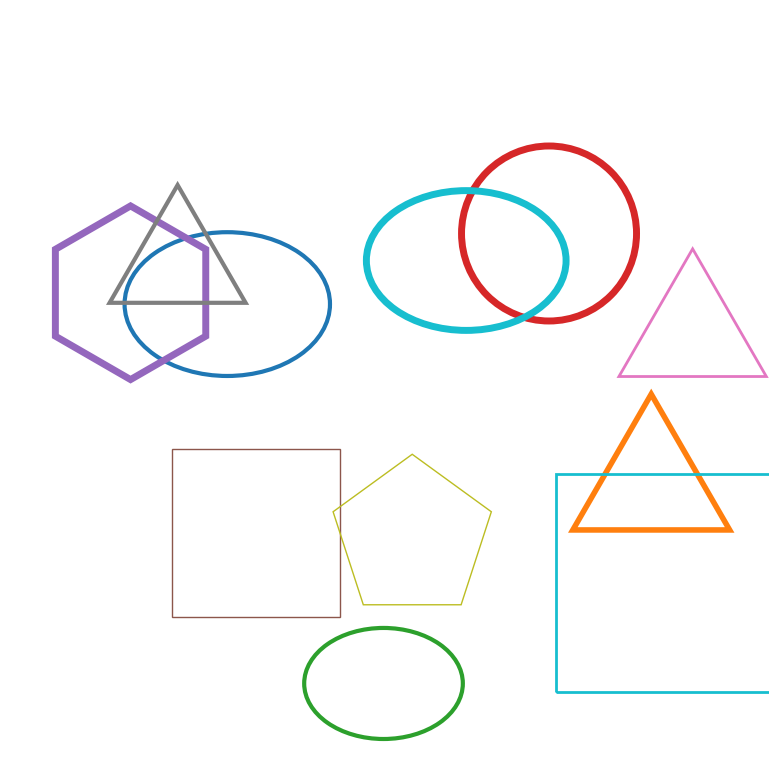[{"shape": "oval", "thickness": 1.5, "radius": 0.67, "center": [0.295, 0.605]}, {"shape": "triangle", "thickness": 2, "radius": 0.59, "center": [0.846, 0.371]}, {"shape": "oval", "thickness": 1.5, "radius": 0.52, "center": [0.498, 0.112]}, {"shape": "circle", "thickness": 2.5, "radius": 0.57, "center": [0.713, 0.697]}, {"shape": "hexagon", "thickness": 2.5, "radius": 0.56, "center": [0.17, 0.62]}, {"shape": "square", "thickness": 0.5, "radius": 0.55, "center": [0.333, 0.307]}, {"shape": "triangle", "thickness": 1, "radius": 0.55, "center": [0.9, 0.566]}, {"shape": "triangle", "thickness": 1.5, "radius": 0.51, "center": [0.231, 0.658]}, {"shape": "pentagon", "thickness": 0.5, "radius": 0.54, "center": [0.535, 0.302]}, {"shape": "square", "thickness": 1, "radius": 0.71, "center": [0.863, 0.242]}, {"shape": "oval", "thickness": 2.5, "radius": 0.65, "center": [0.605, 0.662]}]